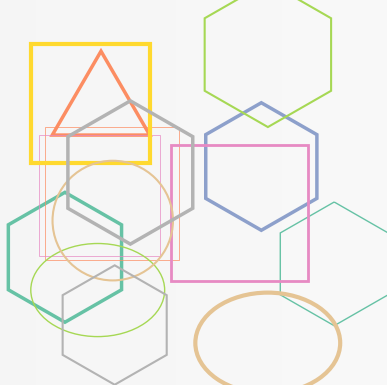[{"shape": "hexagon", "thickness": 2.5, "radius": 0.84, "center": [0.168, 0.332]}, {"shape": "hexagon", "thickness": 1, "radius": 0.8, "center": [0.862, 0.315]}, {"shape": "square", "thickness": 0.5, "radius": 0.86, "center": [0.288, 0.496]}, {"shape": "triangle", "thickness": 2.5, "radius": 0.73, "center": [0.261, 0.722]}, {"shape": "hexagon", "thickness": 2.5, "radius": 0.83, "center": [0.674, 0.567]}, {"shape": "square", "thickness": 0.5, "radius": 0.78, "center": [0.256, 0.492]}, {"shape": "square", "thickness": 2, "radius": 0.88, "center": [0.618, 0.446]}, {"shape": "hexagon", "thickness": 1.5, "radius": 0.94, "center": [0.691, 0.858]}, {"shape": "oval", "thickness": 1, "radius": 0.86, "center": [0.252, 0.247]}, {"shape": "square", "thickness": 3, "radius": 0.77, "center": [0.233, 0.731]}, {"shape": "circle", "thickness": 1.5, "radius": 0.78, "center": [0.291, 0.427]}, {"shape": "oval", "thickness": 3, "radius": 0.93, "center": [0.691, 0.109]}, {"shape": "hexagon", "thickness": 1.5, "radius": 0.78, "center": [0.296, 0.156]}, {"shape": "hexagon", "thickness": 2.5, "radius": 0.93, "center": [0.336, 0.552]}]